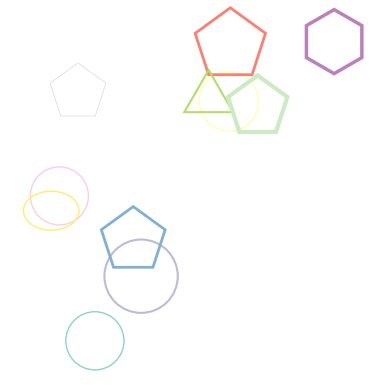[{"shape": "circle", "thickness": 1, "radius": 0.38, "center": [0.246, 0.115]}, {"shape": "circle", "thickness": 1, "radius": 0.39, "center": [0.595, 0.736]}, {"shape": "circle", "thickness": 1.5, "radius": 0.48, "center": [0.366, 0.283]}, {"shape": "pentagon", "thickness": 2, "radius": 0.48, "center": [0.598, 0.884]}, {"shape": "pentagon", "thickness": 2, "radius": 0.44, "center": [0.346, 0.376]}, {"shape": "triangle", "thickness": 1.5, "radius": 0.37, "center": [0.542, 0.745]}, {"shape": "circle", "thickness": 1, "radius": 0.38, "center": [0.154, 0.491]}, {"shape": "pentagon", "thickness": 0.5, "radius": 0.38, "center": [0.203, 0.76]}, {"shape": "hexagon", "thickness": 2.5, "radius": 0.42, "center": [0.868, 0.892]}, {"shape": "pentagon", "thickness": 3, "radius": 0.41, "center": [0.669, 0.723]}, {"shape": "oval", "thickness": 1, "radius": 0.36, "center": [0.133, 0.453]}]